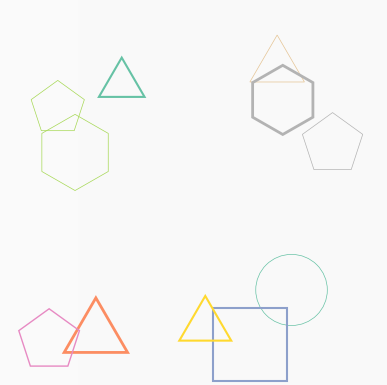[{"shape": "triangle", "thickness": 1.5, "radius": 0.34, "center": [0.314, 0.782]}, {"shape": "circle", "thickness": 0.5, "radius": 0.46, "center": [0.752, 0.247]}, {"shape": "triangle", "thickness": 2, "radius": 0.47, "center": [0.247, 0.132]}, {"shape": "square", "thickness": 1.5, "radius": 0.48, "center": [0.645, 0.105]}, {"shape": "pentagon", "thickness": 1, "radius": 0.41, "center": [0.127, 0.116]}, {"shape": "hexagon", "thickness": 0.5, "radius": 0.49, "center": [0.194, 0.604]}, {"shape": "pentagon", "thickness": 0.5, "radius": 0.36, "center": [0.149, 0.719]}, {"shape": "triangle", "thickness": 1.5, "radius": 0.39, "center": [0.53, 0.154]}, {"shape": "triangle", "thickness": 0.5, "radius": 0.41, "center": [0.715, 0.828]}, {"shape": "pentagon", "thickness": 0.5, "radius": 0.41, "center": [0.858, 0.626]}, {"shape": "hexagon", "thickness": 2, "radius": 0.45, "center": [0.73, 0.741]}]